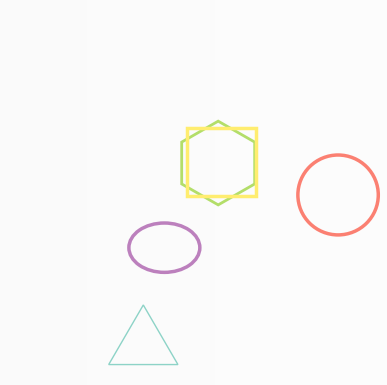[{"shape": "triangle", "thickness": 1, "radius": 0.52, "center": [0.37, 0.105]}, {"shape": "circle", "thickness": 2.5, "radius": 0.52, "center": [0.872, 0.494]}, {"shape": "hexagon", "thickness": 2, "radius": 0.54, "center": [0.563, 0.577]}, {"shape": "oval", "thickness": 2.5, "radius": 0.46, "center": [0.424, 0.357]}, {"shape": "square", "thickness": 2.5, "radius": 0.45, "center": [0.571, 0.579]}]